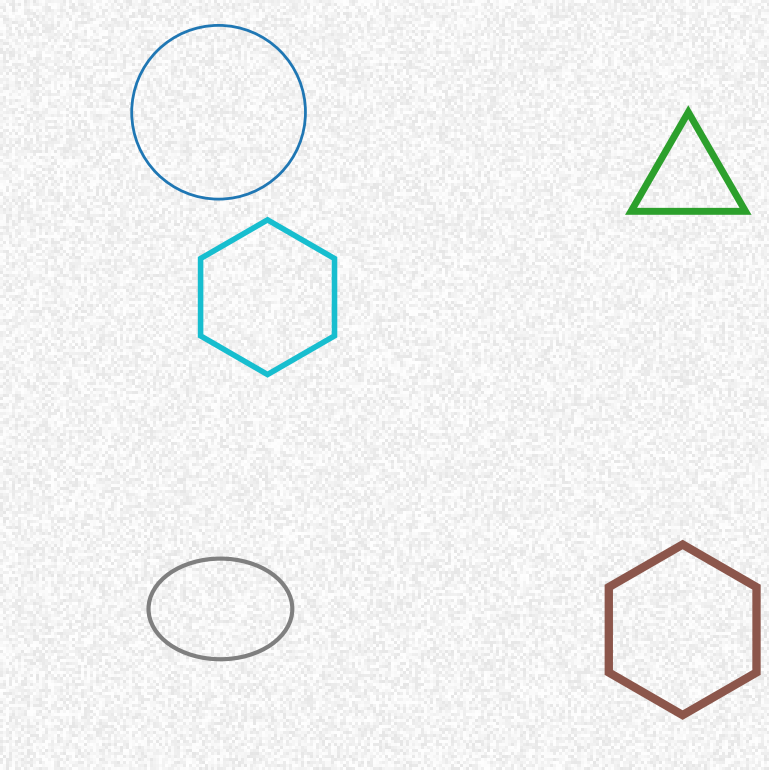[{"shape": "circle", "thickness": 1, "radius": 0.56, "center": [0.284, 0.854]}, {"shape": "triangle", "thickness": 2.5, "radius": 0.43, "center": [0.894, 0.768]}, {"shape": "hexagon", "thickness": 3, "radius": 0.55, "center": [0.887, 0.182]}, {"shape": "oval", "thickness": 1.5, "radius": 0.47, "center": [0.286, 0.209]}, {"shape": "hexagon", "thickness": 2, "radius": 0.5, "center": [0.347, 0.614]}]